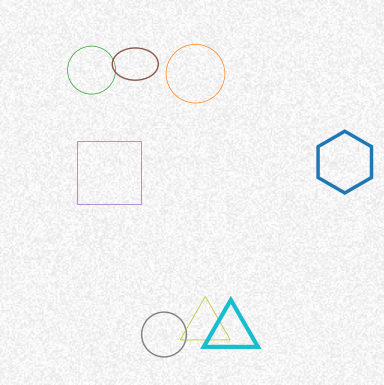[{"shape": "hexagon", "thickness": 2.5, "radius": 0.4, "center": [0.896, 0.579]}, {"shape": "circle", "thickness": 0.5, "radius": 0.38, "center": [0.508, 0.809]}, {"shape": "circle", "thickness": 0.5, "radius": 0.31, "center": [0.238, 0.818]}, {"shape": "square", "thickness": 0.5, "radius": 0.41, "center": [0.283, 0.552]}, {"shape": "oval", "thickness": 1, "radius": 0.3, "center": [0.351, 0.834]}, {"shape": "circle", "thickness": 1, "radius": 0.29, "center": [0.426, 0.131]}, {"shape": "triangle", "thickness": 0.5, "radius": 0.38, "center": [0.533, 0.155]}, {"shape": "triangle", "thickness": 3, "radius": 0.41, "center": [0.6, 0.14]}]